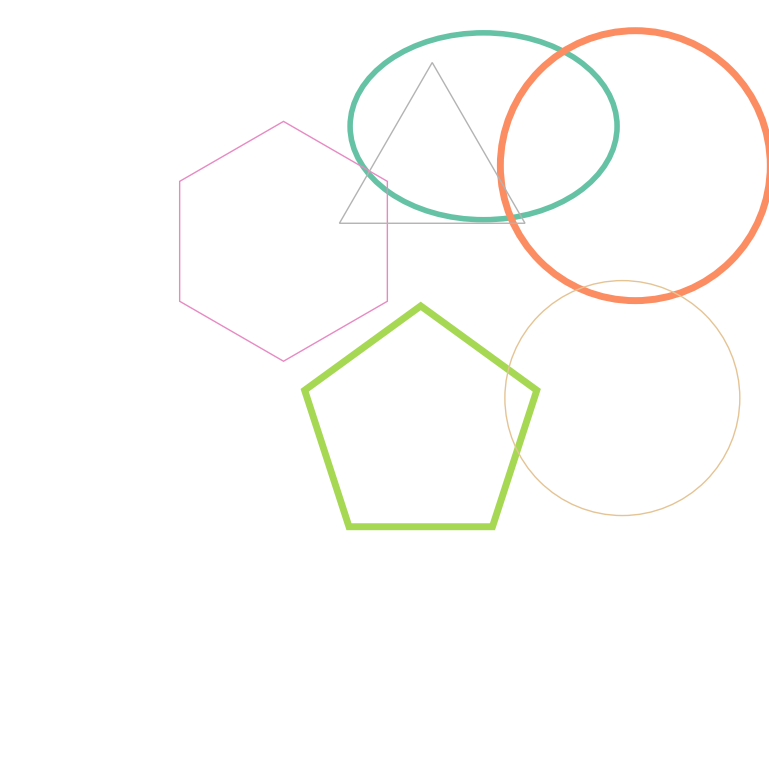[{"shape": "oval", "thickness": 2, "radius": 0.87, "center": [0.628, 0.836]}, {"shape": "circle", "thickness": 2.5, "radius": 0.88, "center": [0.825, 0.785]}, {"shape": "hexagon", "thickness": 0.5, "radius": 0.78, "center": [0.368, 0.687]}, {"shape": "pentagon", "thickness": 2.5, "radius": 0.79, "center": [0.546, 0.444]}, {"shape": "circle", "thickness": 0.5, "radius": 0.76, "center": [0.808, 0.483]}, {"shape": "triangle", "thickness": 0.5, "radius": 0.7, "center": [0.561, 0.78]}]